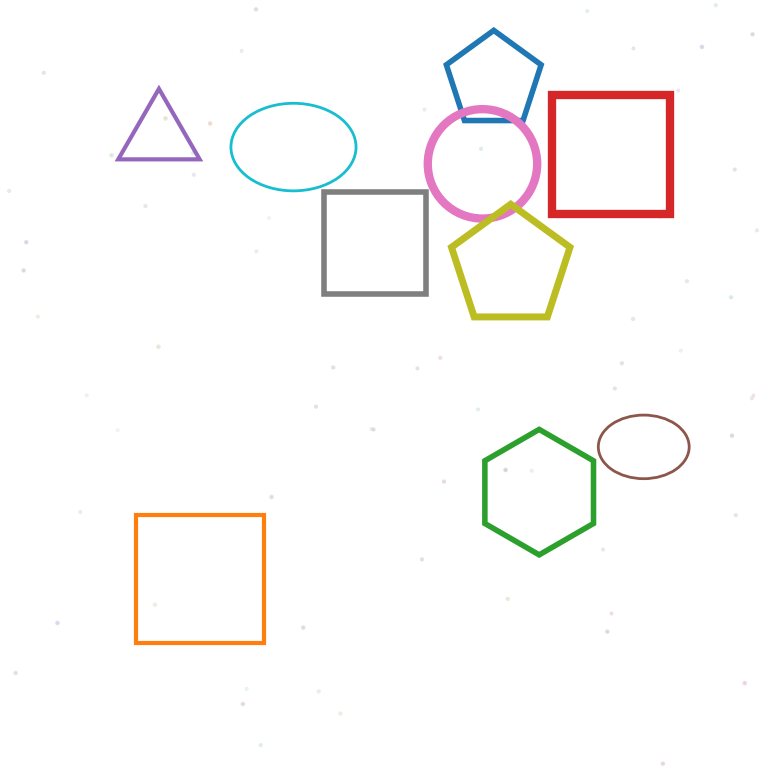[{"shape": "pentagon", "thickness": 2, "radius": 0.32, "center": [0.641, 0.896]}, {"shape": "square", "thickness": 1.5, "radius": 0.42, "center": [0.26, 0.248]}, {"shape": "hexagon", "thickness": 2, "radius": 0.41, "center": [0.7, 0.361]}, {"shape": "square", "thickness": 3, "radius": 0.39, "center": [0.793, 0.799]}, {"shape": "triangle", "thickness": 1.5, "radius": 0.31, "center": [0.206, 0.824]}, {"shape": "oval", "thickness": 1, "radius": 0.3, "center": [0.836, 0.42]}, {"shape": "circle", "thickness": 3, "radius": 0.36, "center": [0.627, 0.787]}, {"shape": "square", "thickness": 2, "radius": 0.33, "center": [0.487, 0.685]}, {"shape": "pentagon", "thickness": 2.5, "radius": 0.4, "center": [0.663, 0.654]}, {"shape": "oval", "thickness": 1, "radius": 0.41, "center": [0.381, 0.809]}]